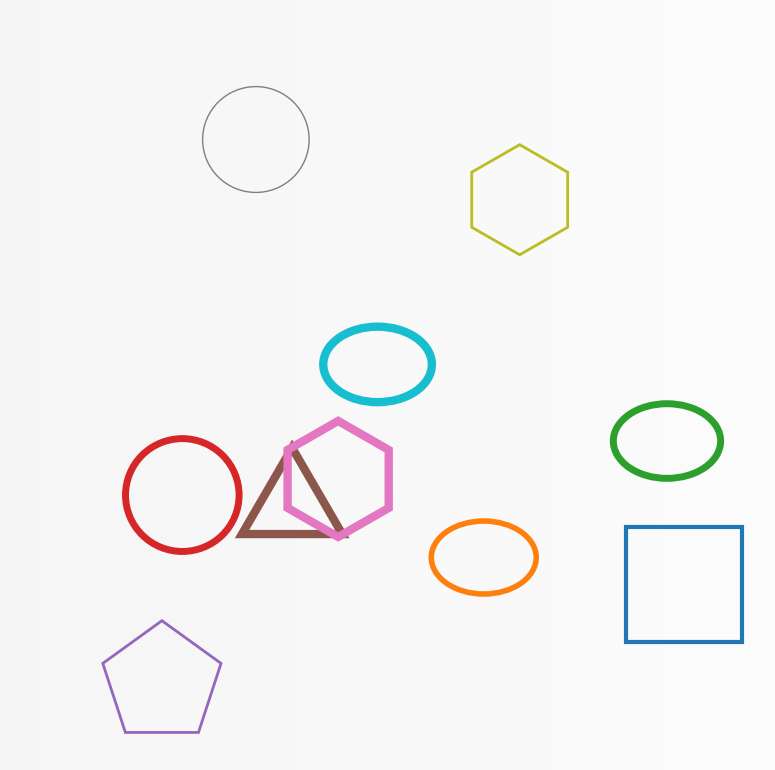[{"shape": "square", "thickness": 1.5, "radius": 0.37, "center": [0.882, 0.241]}, {"shape": "oval", "thickness": 2, "radius": 0.34, "center": [0.624, 0.276]}, {"shape": "oval", "thickness": 2.5, "radius": 0.35, "center": [0.861, 0.427]}, {"shape": "circle", "thickness": 2.5, "radius": 0.37, "center": [0.235, 0.357]}, {"shape": "pentagon", "thickness": 1, "radius": 0.4, "center": [0.209, 0.114]}, {"shape": "triangle", "thickness": 3, "radius": 0.37, "center": [0.377, 0.344]}, {"shape": "hexagon", "thickness": 3, "radius": 0.38, "center": [0.436, 0.378]}, {"shape": "circle", "thickness": 0.5, "radius": 0.34, "center": [0.33, 0.819]}, {"shape": "hexagon", "thickness": 1, "radius": 0.36, "center": [0.671, 0.741]}, {"shape": "oval", "thickness": 3, "radius": 0.35, "center": [0.487, 0.527]}]